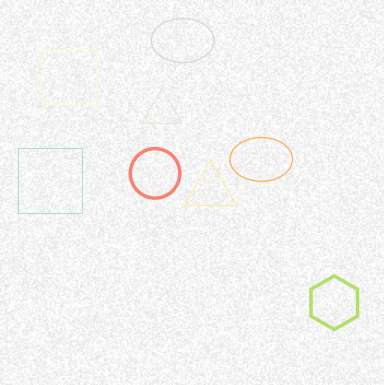[{"shape": "square", "thickness": 0.5, "radius": 0.42, "center": [0.13, 0.531]}, {"shape": "square", "thickness": 0.5, "radius": 0.36, "center": [0.179, 0.802]}, {"shape": "circle", "thickness": 2.5, "radius": 0.32, "center": [0.403, 0.55]}, {"shape": "oval", "thickness": 1, "radius": 0.41, "center": [0.679, 0.586]}, {"shape": "hexagon", "thickness": 2.5, "radius": 0.35, "center": [0.868, 0.214]}, {"shape": "oval", "thickness": 1, "radius": 0.41, "center": [0.475, 0.895]}, {"shape": "triangle", "thickness": 0.5, "radius": 0.31, "center": [0.421, 0.71]}, {"shape": "triangle", "thickness": 0.5, "radius": 0.39, "center": [0.547, 0.505]}]